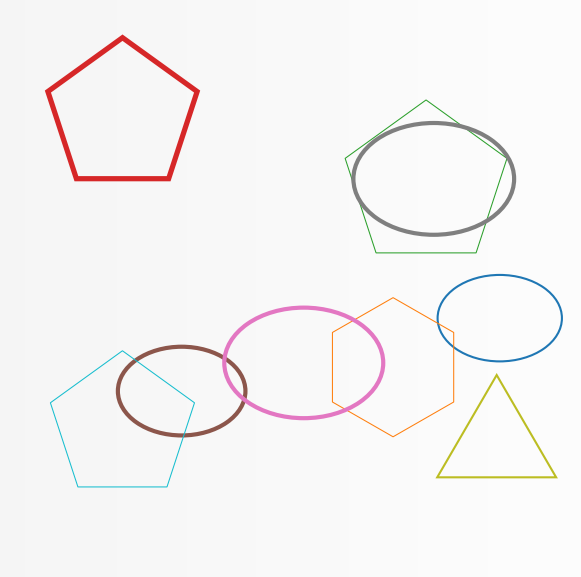[{"shape": "oval", "thickness": 1, "radius": 0.53, "center": [0.86, 0.448]}, {"shape": "hexagon", "thickness": 0.5, "radius": 0.6, "center": [0.676, 0.363]}, {"shape": "pentagon", "thickness": 0.5, "radius": 0.73, "center": [0.733, 0.68]}, {"shape": "pentagon", "thickness": 2.5, "radius": 0.67, "center": [0.211, 0.799]}, {"shape": "oval", "thickness": 2, "radius": 0.55, "center": [0.313, 0.322]}, {"shape": "oval", "thickness": 2, "radius": 0.68, "center": [0.523, 0.371]}, {"shape": "oval", "thickness": 2, "radius": 0.69, "center": [0.746, 0.689]}, {"shape": "triangle", "thickness": 1, "radius": 0.59, "center": [0.855, 0.232]}, {"shape": "pentagon", "thickness": 0.5, "radius": 0.65, "center": [0.211, 0.261]}]